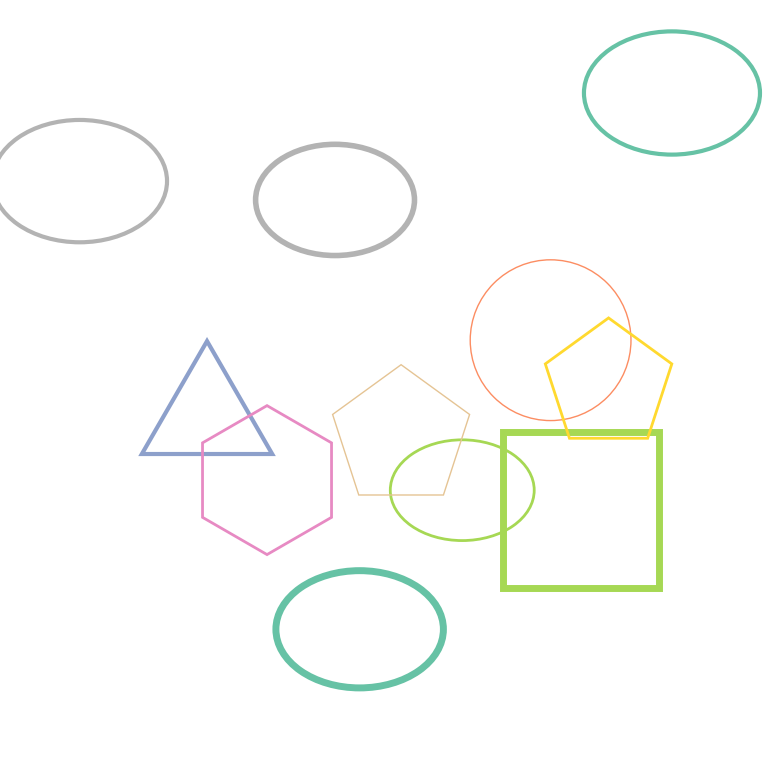[{"shape": "oval", "thickness": 1.5, "radius": 0.57, "center": [0.873, 0.879]}, {"shape": "oval", "thickness": 2.5, "radius": 0.54, "center": [0.467, 0.183]}, {"shape": "circle", "thickness": 0.5, "radius": 0.52, "center": [0.715, 0.558]}, {"shape": "triangle", "thickness": 1.5, "radius": 0.49, "center": [0.269, 0.459]}, {"shape": "hexagon", "thickness": 1, "radius": 0.48, "center": [0.347, 0.376]}, {"shape": "oval", "thickness": 1, "radius": 0.47, "center": [0.6, 0.363]}, {"shape": "square", "thickness": 2.5, "radius": 0.51, "center": [0.755, 0.338]}, {"shape": "pentagon", "thickness": 1, "radius": 0.43, "center": [0.79, 0.501]}, {"shape": "pentagon", "thickness": 0.5, "radius": 0.47, "center": [0.521, 0.433]}, {"shape": "oval", "thickness": 1.5, "radius": 0.57, "center": [0.103, 0.765]}, {"shape": "oval", "thickness": 2, "radius": 0.52, "center": [0.435, 0.74]}]